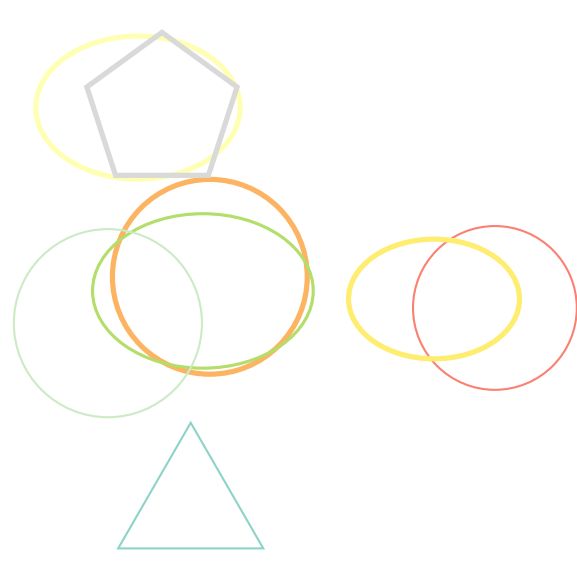[{"shape": "triangle", "thickness": 1, "radius": 0.73, "center": [0.33, 0.122]}, {"shape": "oval", "thickness": 2.5, "radius": 0.88, "center": [0.239, 0.813]}, {"shape": "circle", "thickness": 1, "radius": 0.71, "center": [0.857, 0.466]}, {"shape": "circle", "thickness": 2.5, "radius": 0.84, "center": [0.363, 0.52]}, {"shape": "oval", "thickness": 1.5, "radius": 0.96, "center": [0.351, 0.495]}, {"shape": "pentagon", "thickness": 2.5, "radius": 0.68, "center": [0.28, 0.806]}, {"shape": "circle", "thickness": 1, "radius": 0.81, "center": [0.187, 0.44]}, {"shape": "oval", "thickness": 2.5, "radius": 0.74, "center": [0.752, 0.481]}]